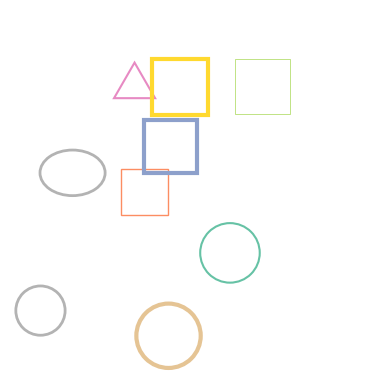[{"shape": "circle", "thickness": 1.5, "radius": 0.39, "center": [0.597, 0.343]}, {"shape": "square", "thickness": 1, "radius": 0.3, "center": [0.376, 0.501]}, {"shape": "square", "thickness": 3, "radius": 0.34, "center": [0.444, 0.62]}, {"shape": "triangle", "thickness": 1.5, "radius": 0.31, "center": [0.35, 0.776]}, {"shape": "square", "thickness": 0.5, "radius": 0.36, "center": [0.681, 0.775]}, {"shape": "square", "thickness": 3, "radius": 0.36, "center": [0.468, 0.773]}, {"shape": "circle", "thickness": 3, "radius": 0.42, "center": [0.438, 0.128]}, {"shape": "oval", "thickness": 2, "radius": 0.42, "center": [0.188, 0.551]}, {"shape": "circle", "thickness": 2, "radius": 0.32, "center": [0.105, 0.193]}]